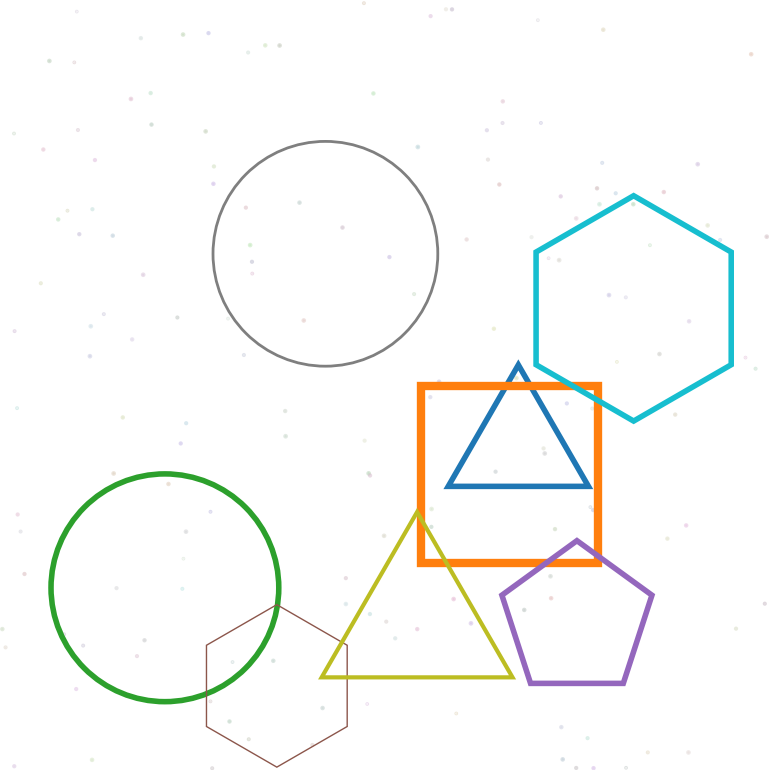[{"shape": "triangle", "thickness": 2, "radius": 0.53, "center": [0.673, 0.421]}, {"shape": "square", "thickness": 3, "radius": 0.58, "center": [0.662, 0.384]}, {"shape": "circle", "thickness": 2, "radius": 0.74, "center": [0.214, 0.237]}, {"shape": "pentagon", "thickness": 2, "radius": 0.51, "center": [0.749, 0.195]}, {"shape": "hexagon", "thickness": 0.5, "radius": 0.53, "center": [0.36, 0.109]}, {"shape": "circle", "thickness": 1, "radius": 0.73, "center": [0.423, 0.67]}, {"shape": "triangle", "thickness": 1.5, "radius": 0.72, "center": [0.542, 0.192]}, {"shape": "hexagon", "thickness": 2, "radius": 0.73, "center": [0.823, 0.599]}]